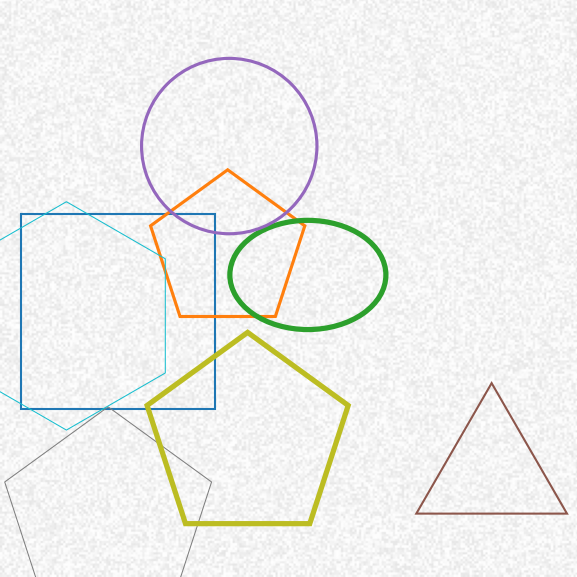[{"shape": "square", "thickness": 1, "radius": 0.84, "center": [0.204, 0.46]}, {"shape": "pentagon", "thickness": 1.5, "radius": 0.7, "center": [0.394, 0.565]}, {"shape": "oval", "thickness": 2.5, "radius": 0.68, "center": [0.533, 0.523]}, {"shape": "circle", "thickness": 1.5, "radius": 0.76, "center": [0.397, 0.746]}, {"shape": "triangle", "thickness": 1, "radius": 0.75, "center": [0.851, 0.185]}, {"shape": "pentagon", "thickness": 0.5, "radius": 0.94, "center": [0.187, 0.106]}, {"shape": "pentagon", "thickness": 2.5, "radius": 0.92, "center": [0.429, 0.24]}, {"shape": "hexagon", "thickness": 0.5, "radius": 0.99, "center": [0.115, 0.452]}]